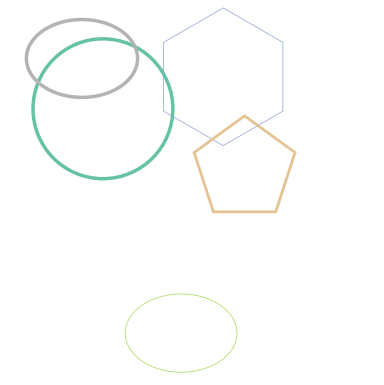[{"shape": "circle", "thickness": 2.5, "radius": 0.91, "center": [0.267, 0.717]}, {"shape": "hexagon", "thickness": 0.5, "radius": 0.89, "center": [0.58, 0.801]}, {"shape": "oval", "thickness": 0.5, "radius": 0.73, "center": [0.47, 0.135]}, {"shape": "pentagon", "thickness": 2, "radius": 0.69, "center": [0.635, 0.561]}, {"shape": "oval", "thickness": 2.5, "radius": 0.72, "center": [0.213, 0.848]}]